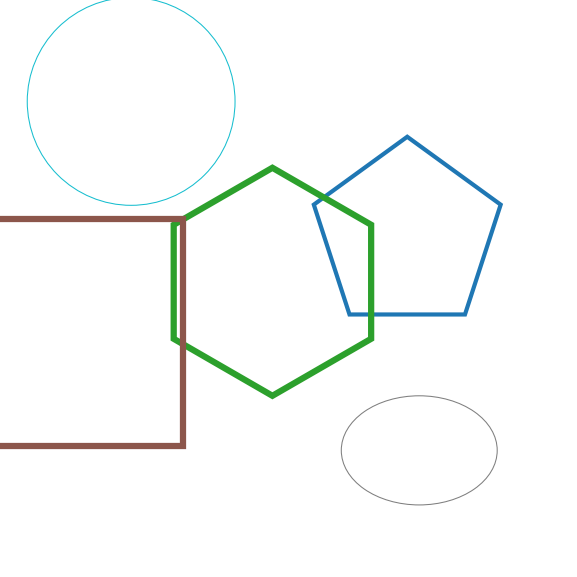[{"shape": "pentagon", "thickness": 2, "radius": 0.85, "center": [0.705, 0.592]}, {"shape": "hexagon", "thickness": 3, "radius": 0.99, "center": [0.472, 0.511]}, {"shape": "square", "thickness": 3, "radius": 0.98, "center": [0.121, 0.423]}, {"shape": "oval", "thickness": 0.5, "radius": 0.67, "center": [0.726, 0.219]}, {"shape": "circle", "thickness": 0.5, "radius": 0.9, "center": [0.227, 0.824]}]